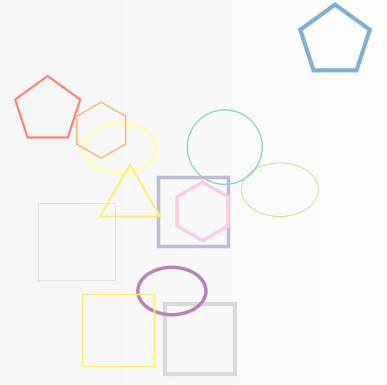[{"shape": "circle", "thickness": 1, "radius": 0.48, "center": [0.58, 0.618]}, {"shape": "oval", "thickness": 2, "radius": 0.47, "center": [0.31, 0.615]}, {"shape": "square", "thickness": 2.5, "radius": 0.45, "center": [0.498, 0.45]}, {"shape": "pentagon", "thickness": 1.5, "radius": 0.44, "center": [0.123, 0.714]}, {"shape": "pentagon", "thickness": 3, "radius": 0.47, "center": [0.865, 0.894]}, {"shape": "hexagon", "thickness": 1, "radius": 0.36, "center": [0.261, 0.662]}, {"shape": "oval", "thickness": 0.5, "radius": 0.5, "center": [0.722, 0.507]}, {"shape": "hexagon", "thickness": 2.5, "radius": 0.38, "center": [0.523, 0.451]}, {"shape": "square", "thickness": 3, "radius": 0.45, "center": [0.517, 0.119]}, {"shape": "oval", "thickness": 2.5, "radius": 0.44, "center": [0.444, 0.244]}, {"shape": "square", "thickness": 0.5, "radius": 0.5, "center": [0.197, 0.372]}, {"shape": "square", "thickness": 1, "radius": 0.47, "center": [0.304, 0.143]}, {"shape": "triangle", "thickness": 1.5, "radius": 0.45, "center": [0.336, 0.482]}]